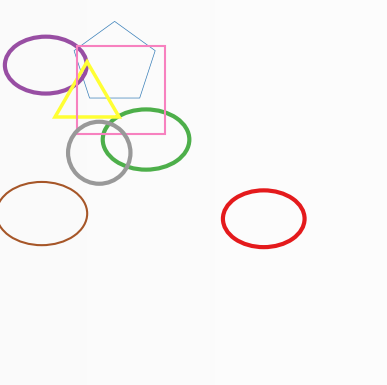[{"shape": "oval", "thickness": 3, "radius": 0.53, "center": [0.681, 0.432]}, {"shape": "pentagon", "thickness": 0.5, "radius": 0.55, "center": [0.296, 0.834]}, {"shape": "oval", "thickness": 3, "radius": 0.56, "center": [0.377, 0.638]}, {"shape": "oval", "thickness": 3, "radius": 0.53, "center": [0.118, 0.831]}, {"shape": "triangle", "thickness": 2.5, "radius": 0.48, "center": [0.225, 0.744]}, {"shape": "oval", "thickness": 1.5, "radius": 0.59, "center": [0.108, 0.445]}, {"shape": "square", "thickness": 1.5, "radius": 0.57, "center": [0.312, 0.766]}, {"shape": "circle", "thickness": 3, "radius": 0.4, "center": [0.256, 0.603]}]